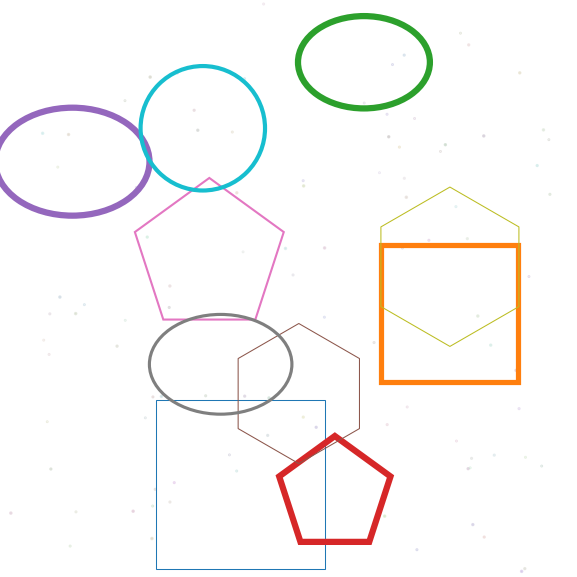[{"shape": "square", "thickness": 0.5, "radius": 0.73, "center": [0.417, 0.16]}, {"shape": "square", "thickness": 2.5, "radius": 0.59, "center": [0.779, 0.456]}, {"shape": "oval", "thickness": 3, "radius": 0.57, "center": [0.63, 0.891]}, {"shape": "pentagon", "thickness": 3, "radius": 0.51, "center": [0.58, 0.143]}, {"shape": "oval", "thickness": 3, "radius": 0.67, "center": [0.125, 0.719]}, {"shape": "hexagon", "thickness": 0.5, "radius": 0.61, "center": [0.517, 0.318]}, {"shape": "pentagon", "thickness": 1, "radius": 0.68, "center": [0.362, 0.555]}, {"shape": "oval", "thickness": 1.5, "radius": 0.62, "center": [0.382, 0.368]}, {"shape": "hexagon", "thickness": 0.5, "radius": 0.69, "center": [0.779, 0.537]}, {"shape": "circle", "thickness": 2, "radius": 0.54, "center": [0.351, 0.777]}]